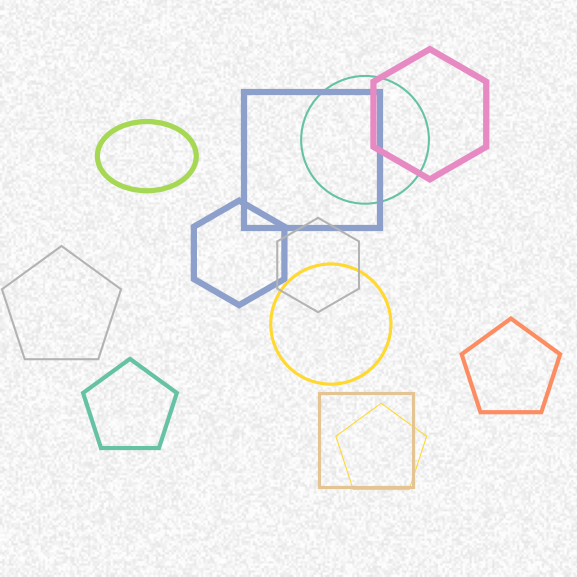[{"shape": "pentagon", "thickness": 2, "radius": 0.43, "center": [0.225, 0.292]}, {"shape": "circle", "thickness": 1, "radius": 0.55, "center": [0.632, 0.757]}, {"shape": "pentagon", "thickness": 2, "radius": 0.45, "center": [0.885, 0.358]}, {"shape": "square", "thickness": 3, "radius": 0.59, "center": [0.54, 0.722]}, {"shape": "hexagon", "thickness": 3, "radius": 0.45, "center": [0.414, 0.561]}, {"shape": "hexagon", "thickness": 3, "radius": 0.56, "center": [0.744, 0.801]}, {"shape": "oval", "thickness": 2.5, "radius": 0.43, "center": [0.254, 0.729]}, {"shape": "circle", "thickness": 1.5, "radius": 0.52, "center": [0.573, 0.438]}, {"shape": "pentagon", "thickness": 0.5, "radius": 0.41, "center": [0.66, 0.218]}, {"shape": "square", "thickness": 1.5, "radius": 0.41, "center": [0.633, 0.237]}, {"shape": "hexagon", "thickness": 1, "radius": 0.41, "center": [0.551, 0.54]}, {"shape": "pentagon", "thickness": 1, "radius": 0.54, "center": [0.106, 0.465]}]